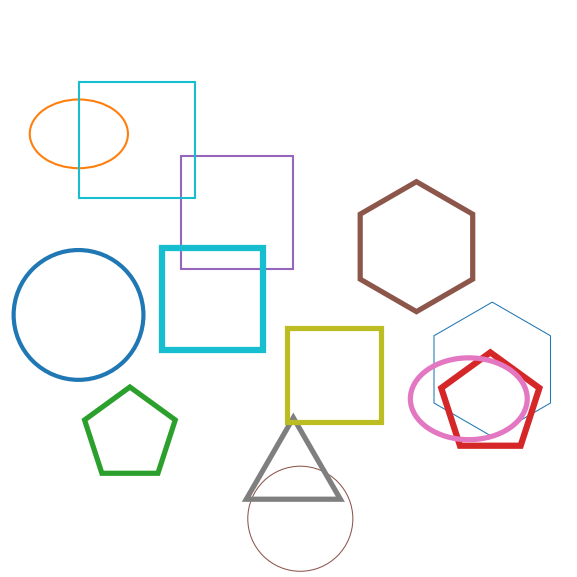[{"shape": "hexagon", "thickness": 0.5, "radius": 0.58, "center": [0.852, 0.36]}, {"shape": "circle", "thickness": 2, "radius": 0.56, "center": [0.136, 0.454]}, {"shape": "oval", "thickness": 1, "radius": 0.43, "center": [0.137, 0.767]}, {"shape": "pentagon", "thickness": 2.5, "radius": 0.41, "center": [0.225, 0.246]}, {"shape": "pentagon", "thickness": 3, "radius": 0.45, "center": [0.849, 0.3]}, {"shape": "square", "thickness": 1, "radius": 0.49, "center": [0.41, 0.631]}, {"shape": "hexagon", "thickness": 2.5, "radius": 0.56, "center": [0.721, 0.572]}, {"shape": "circle", "thickness": 0.5, "radius": 0.45, "center": [0.52, 0.101]}, {"shape": "oval", "thickness": 2.5, "radius": 0.51, "center": [0.812, 0.309]}, {"shape": "triangle", "thickness": 2.5, "radius": 0.47, "center": [0.508, 0.182]}, {"shape": "square", "thickness": 2.5, "radius": 0.4, "center": [0.578, 0.35]}, {"shape": "square", "thickness": 1, "radius": 0.5, "center": [0.237, 0.757]}, {"shape": "square", "thickness": 3, "radius": 0.44, "center": [0.368, 0.481]}]